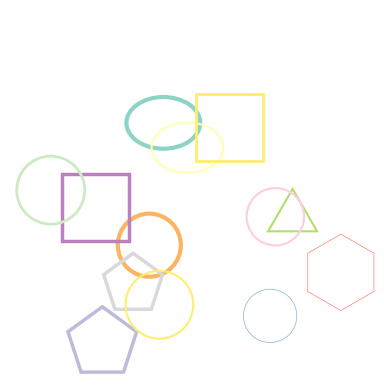[{"shape": "oval", "thickness": 3, "radius": 0.48, "center": [0.424, 0.681]}, {"shape": "oval", "thickness": 1.5, "radius": 0.47, "center": [0.487, 0.616]}, {"shape": "pentagon", "thickness": 2.5, "radius": 0.47, "center": [0.266, 0.109]}, {"shape": "hexagon", "thickness": 0.5, "radius": 0.5, "center": [0.885, 0.293]}, {"shape": "circle", "thickness": 0.5, "radius": 0.35, "center": [0.702, 0.179]}, {"shape": "circle", "thickness": 3, "radius": 0.41, "center": [0.388, 0.363]}, {"shape": "triangle", "thickness": 1.5, "radius": 0.37, "center": [0.76, 0.436]}, {"shape": "circle", "thickness": 1.5, "radius": 0.37, "center": [0.715, 0.437]}, {"shape": "pentagon", "thickness": 2.5, "radius": 0.4, "center": [0.346, 0.262]}, {"shape": "square", "thickness": 2.5, "radius": 0.43, "center": [0.248, 0.461]}, {"shape": "circle", "thickness": 2, "radius": 0.44, "center": [0.132, 0.506]}, {"shape": "circle", "thickness": 1.5, "radius": 0.44, "center": [0.414, 0.209]}, {"shape": "square", "thickness": 2, "radius": 0.44, "center": [0.596, 0.67]}]